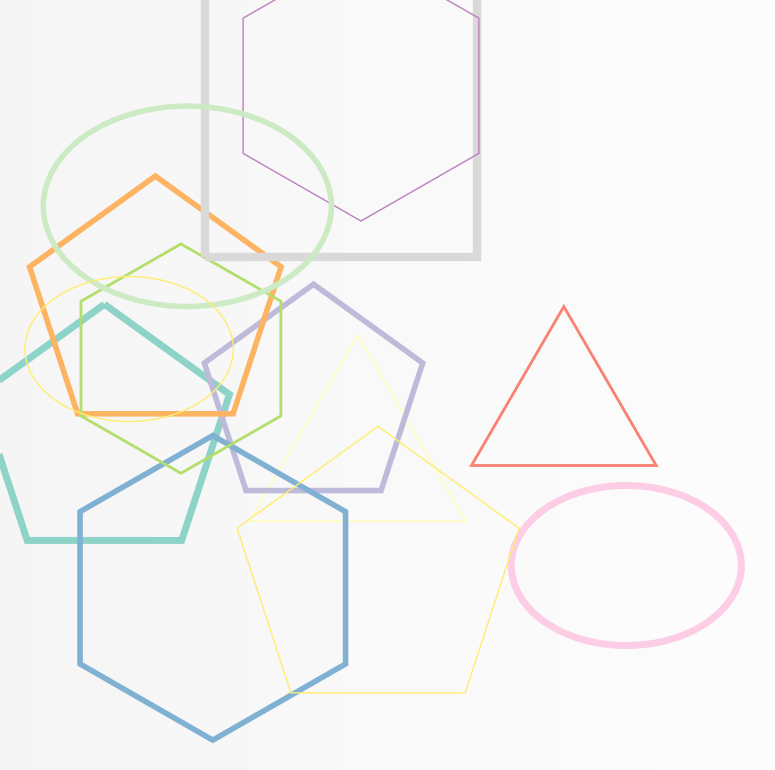[{"shape": "pentagon", "thickness": 2.5, "radius": 0.85, "center": [0.135, 0.435]}, {"shape": "triangle", "thickness": 0.5, "radius": 0.81, "center": [0.462, 0.404]}, {"shape": "pentagon", "thickness": 2, "radius": 0.74, "center": [0.405, 0.483]}, {"shape": "triangle", "thickness": 1, "radius": 0.69, "center": [0.728, 0.464]}, {"shape": "hexagon", "thickness": 2, "radius": 0.99, "center": [0.275, 0.237]}, {"shape": "pentagon", "thickness": 2, "radius": 0.85, "center": [0.2, 0.601]}, {"shape": "hexagon", "thickness": 1, "radius": 0.74, "center": [0.233, 0.534]}, {"shape": "oval", "thickness": 2.5, "radius": 0.74, "center": [0.808, 0.266]}, {"shape": "square", "thickness": 3, "radius": 0.88, "center": [0.44, 0.841]}, {"shape": "hexagon", "thickness": 0.5, "radius": 0.88, "center": [0.466, 0.889]}, {"shape": "oval", "thickness": 2, "radius": 0.93, "center": [0.242, 0.732]}, {"shape": "pentagon", "thickness": 0.5, "radius": 0.96, "center": [0.488, 0.255]}, {"shape": "oval", "thickness": 0.5, "radius": 0.67, "center": [0.167, 0.547]}]